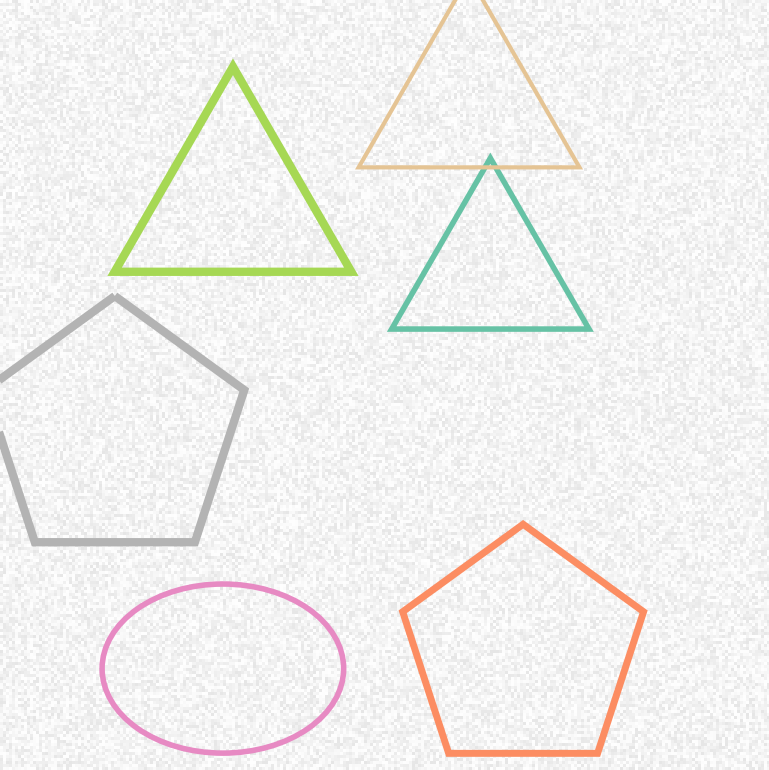[{"shape": "triangle", "thickness": 2, "radius": 0.74, "center": [0.637, 0.647]}, {"shape": "pentagon", "thickness": 2.5, "radius": 0.82, "center": [0.679, 0.155]}, {"shape": "oval", "thickness": 2, "radius": 0.78, "center": [0.289, 0.132]}, {"shape": "triangle", "thickness": 3, "radius": 0.89, "center": [0.303, 0.736]}, {"shape": "triangle", "thickness": 1.5, "radius": 0.83, "center": [0.609, 0.865]}, {"shape": "pentagon", "thickness": 3, "radius": 0.88, "center": [0.149, 0.439]}]